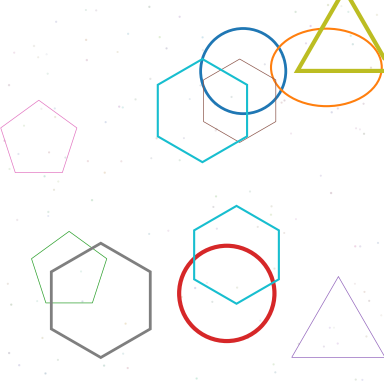[{"shape": "circle", "thickness": 2, "radius": 0.55, "center": [0.632, 0.815]}, {"shape": "oval", "thickness": 1.5, "radius": 0.72, "center": [0.848, 0.825]}, {"shape": "pentagon", "thickness": 0.5, "radius": 0.51, "center": [0.18, 0.296]}, {"shape": "circle", "thickness": 3, "radius": 0.62, "center": [0.589, 0.238]}, {"shape": "triangle", "thickness": 0.5, "radius": 0.7, "center": [0.879, 0.142]}, {"shape": "hexagon", "thickness": 0.5, "radius": 0.54, "center": [0.623, 0.738]}, {"shape": "pentagon", "thickness": 0.5, "radius": 0.52, "center": [0.101, 0.636]}, {"shape": "hexagon", "thickness": 2, "radius": 0.74, "center": [0.262, 0.22]}, {"shape": "triangle", "thickness": 3, "radius": 0.71, "center": [0.895, 0.886]}, {"shape": "hexagon", "thickness": 1.5, "radius": 0.64, "center": [0.614, 0.338]}, {"shape": "hexagon", "thickness": 1.5, "radius": 0.67, "center": [0.526, 0.713]}]